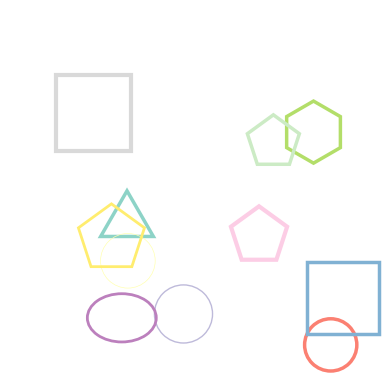[{"shape": "triangle", "thickness": 2.5, "radius": 0.39, "center": [0.33, 0.425]}, {"shape": "circle", "thickness": 0.5, "radius": 0.35, "center": [0.332, 0.323]}, {"shape": "circle", "thickness": 1, "radius": 0.38, "center": [0.477, 0.185]}, {"shape": "circle", "thickness": 2.5, "radius": 0.34, "center": [0.859, 0.104]}, {"shape": "square", "thickness": 2.5, "radius": 0.47, "center": [0.89, 0.226]}, {"shape": "hexagon", "thickness": 2.5, "radius": 0.4, "center": [0.814, 0.657]}, {"shape": "pentagon", "thickness": 3, "radius": 0.38, "center": [0.673, 0.387]}, {"shape": "square", "thickness": 3, "radius": 0.49, "center": [0.243, 0.707]}, {"shape": "oval", "thickness": 2, "radius": 0.45, "center": [0.316, 0.174]}, {"shape": "pentagon", "thickness": 2.5, "radius": 0.35, "center": [0.71, 0.631]}, {"shape": "pentagon", "thickness": 2, "radius": 0.45, "center": [0.289, 0.38]}]